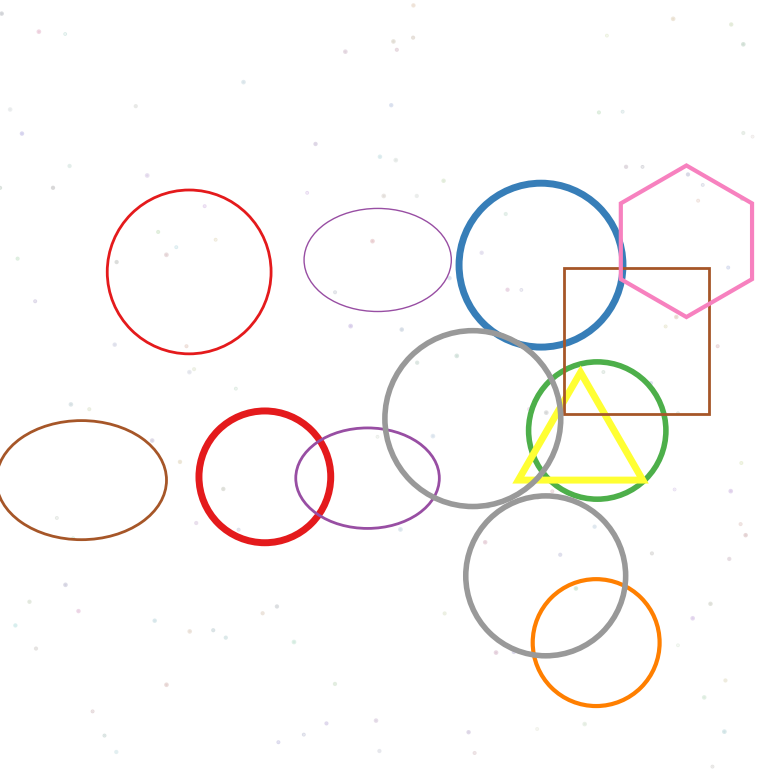[{"shape": "circle", "thickness": 1, "radius": 0.53, "center": [0.246, 0.647]}, {"shape": "circle", "thickness": 2.5, "radius": 0.43, "center": [0.344, 0.381]}, {"shape": "circle", "thickness": 2.5, "radius": 0.53, "center": [0.703, 0.656]}, {"shape": "circle", "thickness": 2, "radius": 0.45, "center": [0.776, 0.441]}, {"shape": "oval", "thickness": 0.5, "radius": 0.48, "center": [0.491, 0.662]}, {"shape": "oval", "thickness": 1, "radius": 0.47, "center": [0.477, 0.379]}, {"shape": "circle", "thickness": 1.5, "radius": 0.41, "center": [0.774, 0.165]}, {"shape": "triangle", "thickness": 2.5, "radius": 0.47, "center": [0.754, 0.423]}, {"shape": "oval", "thickness": 1, "radius": 0.55, "center": [0.106, 0.376]}, {"shape": "square", "thickness": 1, "radius": 0.47, "center": [0.827, 0.557]}, {"shape": "hexagon", "thickness": 1.5, "radius": 0.49, "center": [0.891, 0.687]}, {"shape": "circle", "thickness": 2, "radius": 0.57, "center": [0.614, 0.456]}, {"shape": "circle", "thickness": 2, "radius": 0.52, "center": [0.709, 0.252]}]